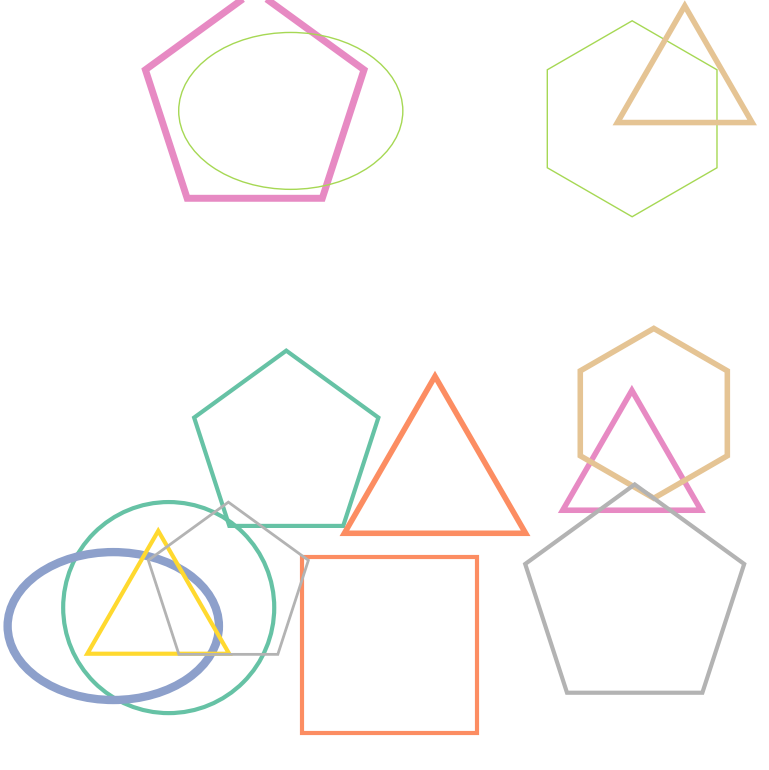[{"shape": "circle", "thickness": 1.5, "radius": 0.69, "center": [0.219, 0.211]}, {"shape": "pentagon", "thickness": 1.5, "radius": 0.63, "center": [0.372, 0.419]}, {"shape": "triangle", "thickness": 2, "radius": 0.68, "center": [0.565, 0.375]}, {"shape": "square", "thickness": 1.5, "radius": 0.57, "center": [0.506, 0.162]}, {"shape": "oval", "thickness": 3, "radius": 0.69, "center": [0.147, 0.187]}, {"shape": "triangle", "thickness": 2, "radius": 0.52, "center": [0.821, 0.389]}, {"shape": "pentagon", "thickness": 2.5, "radius": 0.75, "center": [0.331, 0.863]}, {"shape": "hexagon", "thickness": 0.5, "radius": 0.64, "center": [0.821, 0.846]}, {"shape": "oval", "thickness": 0.5, "radius": 0.73, "center": [0.378, 0.856]}, {"shape": "triangle", "thickness": 1.5, "radius": 0.53, "center": [0.206, 0.204]}, {"shape": "hexagon", "thickness": 2, "radius": 0.55, "center": [0.849, 0.463]}, {"shape": "triangle", "thickness": 2, "radius": 0.51, "center": [0.889, 0.891]}, {"shape": "pentagon", "thickness": 1, "radius": 0.55, "center": [0.297, 0.239]}, {"shape": "pentagon", "thickness": 1.5, "radius": 0.75, "center": [0.824, 0.221]}]